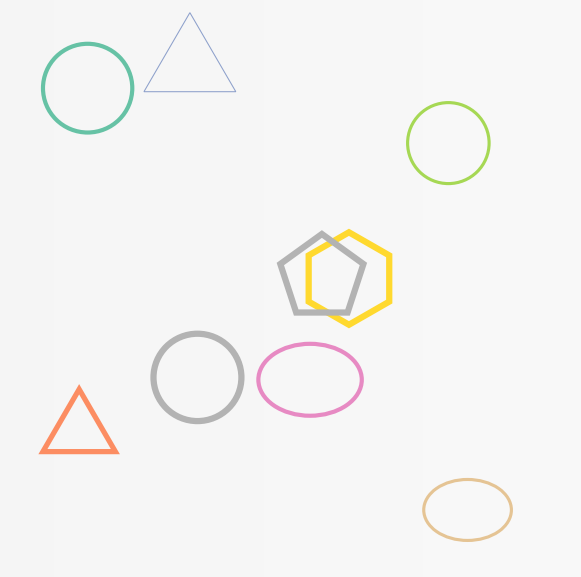[{"shape": "circle", "thickness": 2, "radius": 0.38, "center": [0.151, 0.846]}, {"shape": "triangle", "thickness": 2.5, "radius": 0.36, "center": [0.136, 0.253]}, {"shape": "triangle", "thickness": 0.5, "radius": 0.46, "center": [0.327, 0.886]}, {"shape": "oval", "thickness": 2, "radius": 0.44, "center": [0.533, 0.342]}, {"shape": "circle", "thickness": 1.5, "radius": 0.35, "center": [0.771, 0.751]}, {"shape": "hexagon", "thickness": 3, "radius": 0.4, "center": [0.6, 0.517]}, {"shape": "oval", "thickness": 1.5, "radius": 0.38, "center": [0.804, 0.116]}, {"shape": "circle", "thickness": 3, "radius": 0.38, "center": [0.34, 0.346]}, {"shape": "pentagon", "thickness": 3, "radius": 0.38, "center": [0.554, 0.519]}]